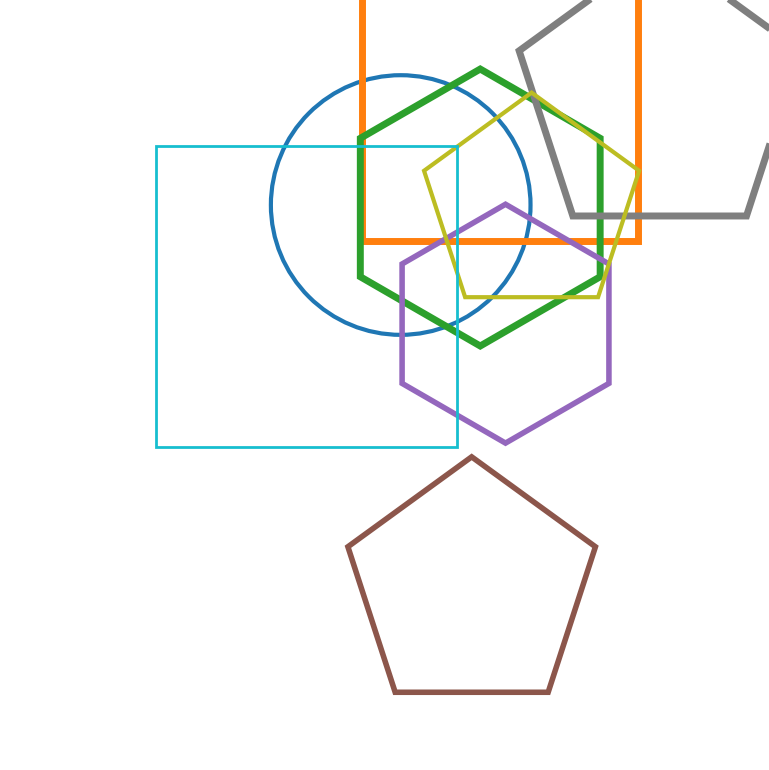[{"shape": "circle", "thickness": 1.5, "radius": 0.84, "center": [0.52, 0.734]}, {"shape": "square", "thickness": 2.5, "radius": 0.9, "center": [0.649, 0.867]}, {"shape": "hexagon", "thickness": 2.5, "radius": 0.9, "center": [0.624, 0.73]}, {"shape": "hexagon", "thickness": 2, "radius": 0.78, "center": [0.657, 0.58]}, {"shape": "pentagon", "thickness": 2, "radius": 0.85, "center": [0.613, 0.238]}, {"shape": "pentagon", "thickness": 2.5, "radius": 0.96, "center": [0.857, 0.875]}, {"shape": "pentagon", "thickness": 1.5, "radius": 0.73, "center": [0.69, 0.733]}, {"shape": "square", "thickness": 1, "radius": 0.98, "center": [0.398, 0.615]}]